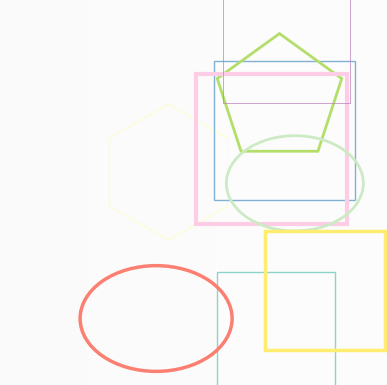[{"shape": "square", "thickness": 1, "radius": 0.76, "center": [0.713, 0.141]}, {"shape": "hexagon", "thickness": 0.5, "radius": 0.88, "center": [0.434, 0.553]}, {"shape": "oval", "thickness": 2.5, "radius": 0.98, "center": [0.403, 0.173]}, {"shape": "square", "thickness": 1, "radius": 0.91, "center": [0.734, 0.661]}, {"shape": "pentagon", "thickness": 2, "radius": 0.84, "center": [0.721, 0.744]}, {"shape": "square", "thickness": 3, "radius": 0.97, "center": [0.701, 0.613]}, {"shape": "square", "thickness": 0.5, "radius": 0.82, "center": [0.739, 0.897]}, {"shape": "oval", "thickness": 2, "radius": 0.88, "center": [0.761, 0.524]}, {"shape": "square", "thickness": 2.5, "radius": 0.78, "center": [0.839, 0.245]}]